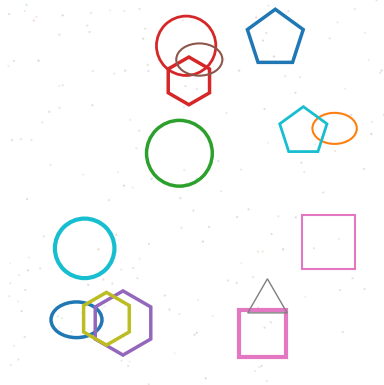[{"shape": "oval", "thickness": 2.5, "radius": 0.33, "center": [0.199, 0.169]}, {"shape": "pentagon", "thickness": 2.5, "radius": 0.38, "center": [0.715, 0.9]}, {"shape": "oval", "thickness": 1.5, "radius": 0.29, "center": [0.869, 0.667]}, {"shape": "circle", "thickness": 2.5, "radius": 0.43, "center": [0.466, 0.602]}, {"shape": "hexagon", "thickness": 2.5, "radius": 0.31, "center": [0.491, 0.79]}, {"shape": "circle", "thickness": 2, "radius": 0.39, "center": [0.483, 0.881]}, {"shape": "hexagon", "thickness": 2.5, "radius": 0.42, "center": [0.319, 0.161]}, {"shape": "oval", "thickness": 1.5, "radius": 0.3, "center": [0.518, 0.845]}, {"shape": "square", "thickness": 1.5, "radius": 0.35, "center": [0.854, 0.371]}, {"shape": "square", "thickness": 3, "radius": 0.3, "center": [0.681, 0.134]}, {"shape": "triangle", "thickness": 1, "radius": 0.3, "center": [0.695, 0.217]}, {"shape": "hexagon", "thickness": 2.5, "radius": 0.34, "center": [0.276, 0.172]}, {"shape": "circle", "thickness": 3, "radius": 0.39, "center": [0.22, 0.355]}, {"shape": "pentagon", "thickness": 2, "radius": 0.32, "center": [0.788, 0.658]}]